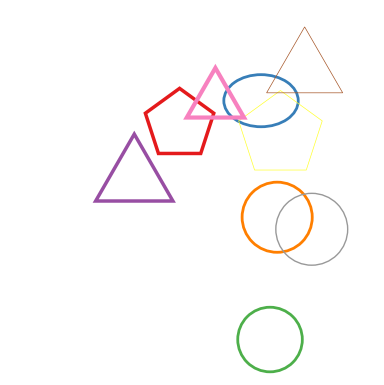[{"shape": "pentagon", "thickness": 2.5, "radius": 0.47, "center": [0.466, 0.677]}, {"shape": "oval", "thickness": 2, "radius": 0.48, "center": [0.678, 0.738]}, {"shape": "circle", "thickness": 2, "radius": 0.42, "center": [0.701, 0.118]}, {"shape": "triangle", "thickness": 2.5, "radius": 0.58, "center": [0.349, 0.536]}, {"shape": "circle", "thickness": 2, "radius": 0.46, "center": [0.72, 0.436]}, {"shape": "pentagon", "thickness": 0.5, "radius": 0.57, "center": [0.728, 0.651]}, {"shape": "triangle", "thickness": 0.5, "radius": 0.57, "center": [0.791, 0.816]}, {"shape": "triangle", "thickness": 3, "radius": 0.43, "center": [0.559, 0.738]}, {"shape": "circle", "thickness": 1, "radius": 0.47, "center": [0.81, 0.405]}]